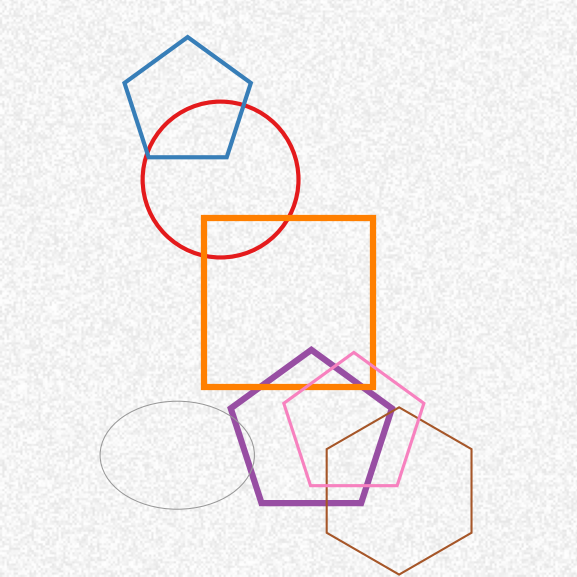[{"shape": "circle", "thickness": 2, "radius": 0.67, "center": [0.382, 0.688]}, {"shape": "pentagon", "thickness": 2, "radius": 0.58, "center": [0.325, 0.82]}, {"shape": "pentagon", "thickness": 3, "radius": 0.73, "center": [0.539, 0.247]}, {"shape": "square", "thickness": 3, "radius": 0.73, "center": [0.499, 0.475]}, {"shape": "hexagon", "thickness": 1, "radius": 0.72, "center": [0.691, 0.149]}, {"shape": "pentagon", "thickness": 1.5, "radius": 0.64, "center": [0.613, 0.261]}, {"shape": "oval", "thickness": 0.5, "radius": 0.67, "center": [0.307, 0.211]}]